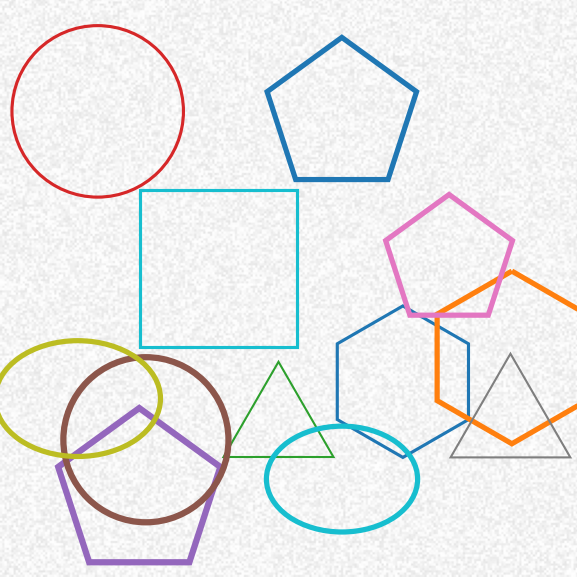[{"shape": "hexagon", "thickness": 1.5, "radius": 0.66, "center": [0.698, 0.338]}, {"shape": "pentagon", "thickness": 2.5, "radius": 0.68, "center": [0.592, 0.798]}, {"shape": "hexagon", "thickness": 2.5, "radius": 0.75, "center": [0.886, 0.38]}, {"shape": "triangle", "thickness": 1, "radius": 0.55, "center": [0.482, 0.263]}, {"shape": "circle", "thickness": 1.5, "radius": 0.74, "center": [0.169, 0.806]}, {"shape": "pentagon", "thickness": 3, "radius": 0.74, "center": [0.241, 0.145]}, {"shape": "circle", "thickness": 3, "radius": 0.71, "center": [0.253, 0.238]}, {"shape": "pentagon", "thickness": 2.5, "radius": 0.58, "center": [0.778, 0.547]}, {"shape": "triangle", "thickness": 1, "radius": 0.6, "center": [0.884, 0.267]}, {"shape": "oval", "thickness": 2.5, "radius": 0.72, "center": [0.135, 0.309]}, {"shape": "square", "thickness": 1.5, "radius": 0.68, "center": [0.378, 0.534]}, {"shape": "oval", "thickness": 2.5, "radius": 0.65, "center": [0.592, 0.17]}]